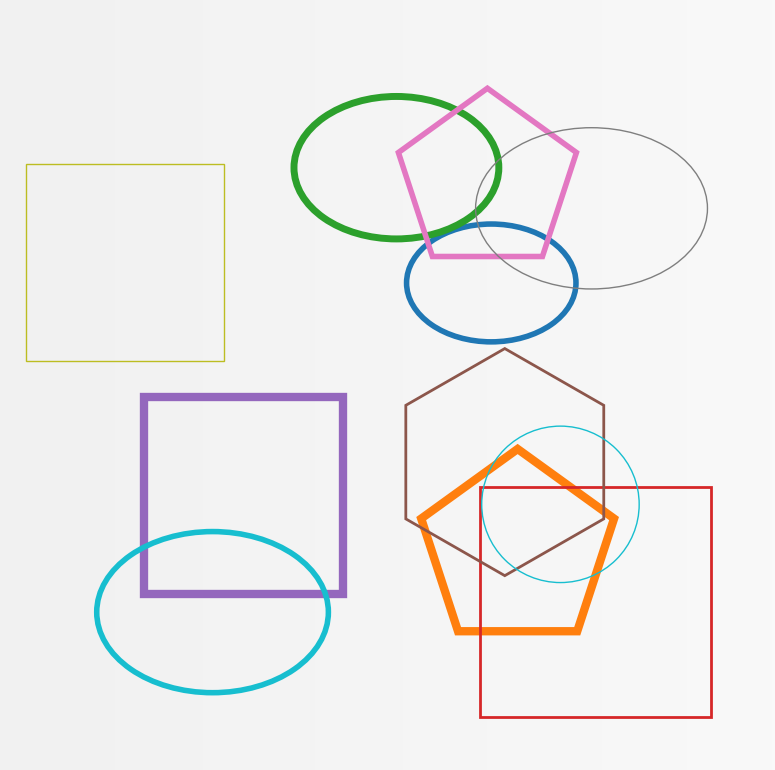[{"shape": "oval", "thickness": 2, "radius": 0.55, "center": [0.634, 0.633]}, {"shape": "pentagon", "thickness": 3, "radius": 0.65, "center": [0.668, 0.286]}, {"shape": "oval", "thickness": 2.5, "radius": 0.66, "center": [0.511, 0.782]}, {"shape": "square", "thickness": 1, "radius": 0.74, "center": [0.769, 0.218]}, {"shape": "square", "thickness": 3, "radius": 0.64, "center": [0.315, 0.357]}, {"shape": "hexagon", "thickness": 1, "radius": 0.74, "center": [0.651, 0.4]}, {"shape": "pentagon", "thickness": 2, "radius": 0.6, "center": [0.629, 0.765]}, {"shape": "oval", "thickness": 0.5, "radius": 0.75, "center": [0.763, 0.729]}, {"shape": "square", "thickness": 0.5, "radius": 0.64, "center": [0.161, 0.659]}, {"shape": "circle", "thickness": 0.5, "radius": 0.51, "center": [0.723, 0.345]}, {"shape": "oval", "thickness": 2, "radius": 0.75, "center": [0.274, 0.205]}]